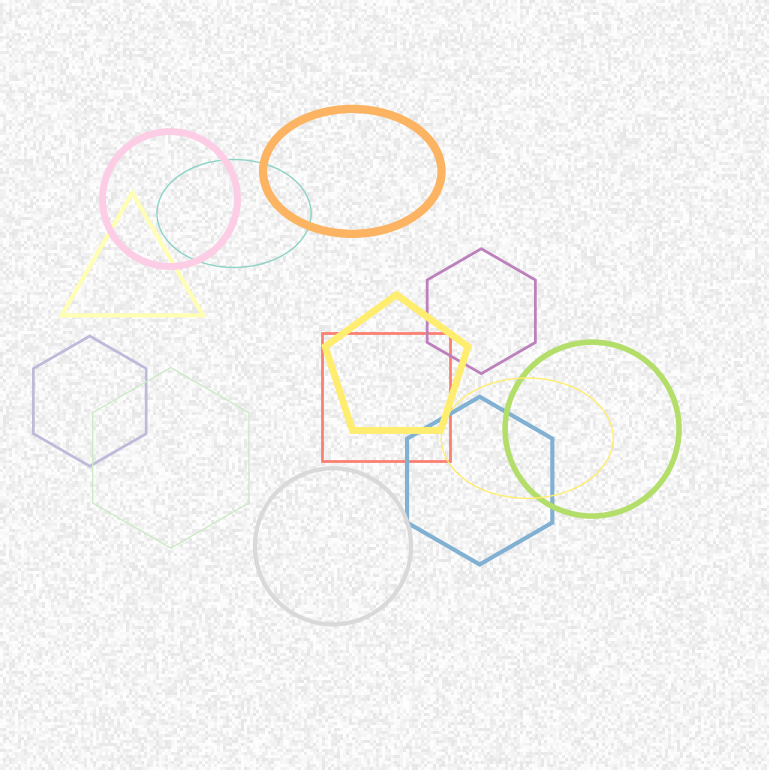[{"shape": "oval", "thickness": 0.5, "radius": 0.5, "center": [0.304, 0.723]}, {"shape": "triangle", "thickness": 1.5, "radius": 0.53, "center": [0.172, 0.643]}, {"shape": "hexagon", "thickness": 1, "radius": 0.42, "center": [0.117, 0.479]}, {"shape": "square", "thickness": 1, "radius": 0.42, "center": [0.501, 0.485]}, {"shape": "hexagon", "thickness": 1.5, "radius": 0.54, "center": [0.623, 0.376]}, {"shape": "oval", "thickness": 3, "radius": 0.58, "center": [0.458, 0.777]}, {"shape": "circle", "thickness": 2, "radius": 0.56, "center": [0.769, 0.443]}, {"shape": "circle", "thickness": 2.5, "radius": 0.44, "center": [0.221, 0.742]}, {"shape": "circle", "thickness": 1.5, "radius": 0.51, "center": [0.432, 0.29]}, {"shape": "hexagon", "thickness": 1, "radius": 0.41, "center": [0.625, 0.596]}, {"shape": "hexagon", "thickness": 0.5, "radius": 0.59, "center": [0.222, 0.405]}, {"shape": "oval", "thickness": 0.5, "radius": 0.56, "center": [0.685, 0.431]}, {"shape": "pentagon", "thickness": 2.5, "radius": 0.49, "center": [0.515, 0.52]}]